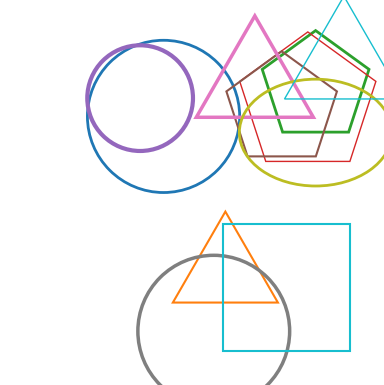[{"shape": "circle", "thickness": 2, "radius": 0.99, "center": [0.425, 0.698]}, {"shape": "triangle", "thickness": 1.5, "radius": 0.79, "center": [0.585, 0.293]}, {"shape": "pentagon", "thickness": 2, "radius": 0.73, "center": [0.82, 0.775]}, {"shape": "pentagon", "thickness": 1, "radius": 0.93, "center": [0.8, 0.731]}, {"shape": "circle", "thickness": 3, "radius": 0.69, "center": [0.364, 0.745]}, {"shape": "pentagon", "thickness": 1.5, "radius": 0.75, "center": [0.732, 0.716]}, {"shape": "triangle", "thickness": 2.5, "radius": 0.88, "center": [0.662, 0.783]}, {"shape": "circle", "thickness": 2.5, "radius": 0.99, "center": [0.555, 0.14]}, {"shape": "oval", "thickness": 2, "radius": 0.99, "center": [0.82, 0.656]}, {"shape": "triangle", "thickness": 1, "radius": 0.89, "center": [0.893, 0.832]}, {"shape": "square", "thickness": 1.5, "radius": 0.82, "center": [0.743, 0.254]}]